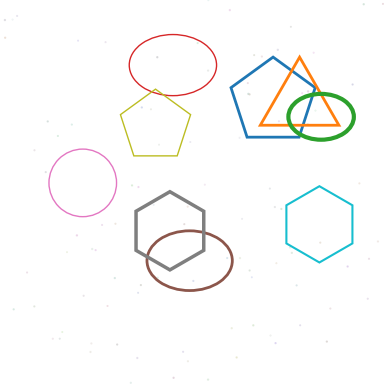[{"shape": "pentagon", "thickness": 2, "radius": 0.57, "center": [0.709, 0.737]}, {"shape": "triangle", "thickness": 2, "radius": 0.59, "center": [0.778, 0.734]}, {"shape": "oval", "thickness": 3, "radius": 0.43, "center": [0.834, 0.697]}, {"shape": "oval", "thickness": 1, "radius": 0.57, "center": [0.449, 0.831]}, {"shape": "oval", "thickness": 2, "radius": 0.55, "center": [0.493, 0.323]}, {"shape": "circle", "thickness": 1, "radius": 0.44, "center": [0.215, 0.525]}, {"shape": "hexagon", "thickness": 2.5, "radius": 0.51, "center": [0.441, 0.401]}, {"shape": "pentagon", "thickness": 1, "radius": 0.48, "center": [0.404, 0.673]}, {"shape": "hexagon", "thickness": 1.5, "radius": 0.5, "center": [0.83, 0.417]}]